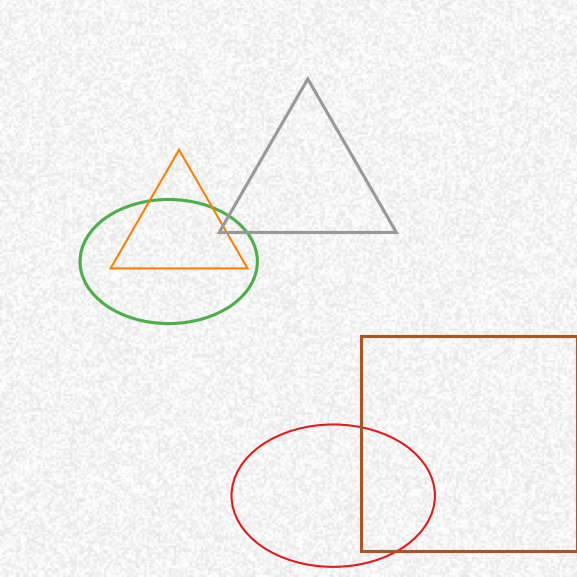[{"shape": "oval", "thickness": 1, "radius": 0.88, "center": [0.577, 0.141]}, {"shape": "oval", "thickness": 1.5, "radius": 0.77, "center": [0.292, 0.546]}, {"shape": "triangle", "thickness": 1, "radius": 0.68, "center": [0.31, 0.603]}, {"shape": "square", "thickness": 1.5, "radius": 0.93, "center": [0.812, 0.231]}, {"shape": "triangle", "thickness": 1.5, "radius": 0.89, "center": [0.533, 0.685]}]